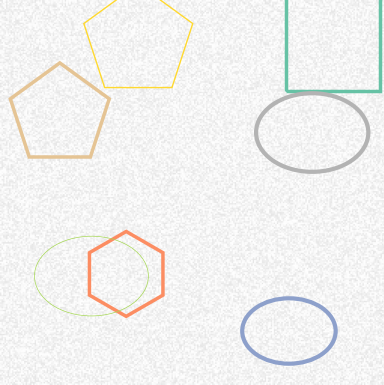[{"shape": "square", "thickness": 2.5, "radius": 0.61, "center": [0.865, 0.885]}, {"shape": "hexagon", "thickness": 2.5, "radius": 0.55, "center": [0.328, 0.289]}, {"shape": "oval", "thickness": 3, "radius": 0.61, "center": [0.751, 0.14]}, {"shape": "oval", "thickness": 0.5, "radius": 0.74, "center": [0.237, 0.283]}, {"shape": "pentagon", "thickness": 1, "radius": 0.74, "center": [0.359, 0.893]}, {"shape": "pentagon", "thickness": 2.5, "radius": 0.68, "center": [0.155, 0.701]}, {"shape": "oval", "thickness": 3, "radius": 0.73, "center": [0.811, 0.656]}]